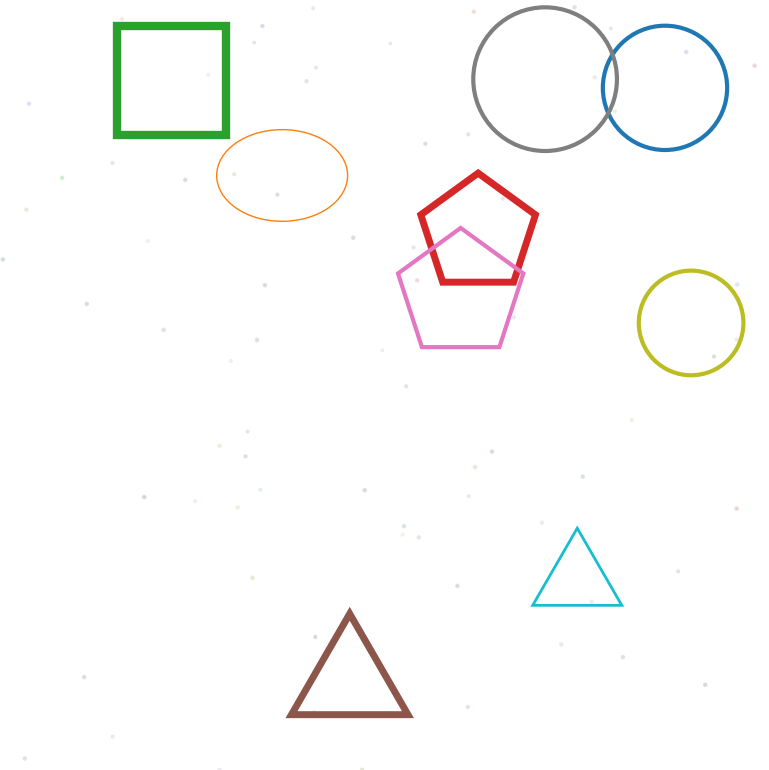[{"shape": "circle", "thickness": 1.5, "radius": 0.4, "center": [0.864, 0.886]}, {"shape": "oval", "thickness": 0.5, "radius": 0.43, "center": [0.366, 0.772]}, {"shape": "square", "thickness": 3, "radius": 0.35, "center": [0.222, 0.896]}, {"shape": "pentagon", "thickness": 2.5, "radius": 0.39, "center": [0.621, 0.697]}, {"shape": "triangle", "thickness": 2.5, "radius": 0.44, "center": [0.454, 0.116]}, {"shape": "pentagon", "thickness": 1.5, "radius": 0.43, "center": [0.598, 0.618]}, {"shape": "circle", "thickness": 1.5, "radius": 0.47, "center": [0.708, 0.897]}, {"shape": "circle", "thickness": 1.5, "radius": 0.34, "center": [0.898, 0.581]}, {"shape": "triangle", "thickness": 1, "radius": 0.33, "center": [0.75, 0.247]}]